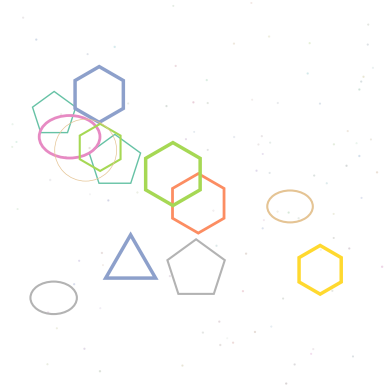[{"shape": "pentagon", "thickness": 1, "radius": 0.35, "center": [0.298, 0.581]}, {"shape": "pentagon", "thickness": 1, "radius": 0.3, "center": [0.141, 0.703]}, {"shape": "hexagon", "thickness": 2, "radius": 0.39, "center": [0.515, 0.472]}, {"shape": "triangle", "thickness": 2.5, "radius": 0.37, "center": [0.339, 0.315]}, {"shape": "hexagon", "thickness": 2.5, "radius": 0.36, "center": [0.258, 0.755]}, {"shape": "oval", "thickness": 2, "radius": 0.39, "center": [0.181, 0.645]}, {"shape": "hexagon", "thickness": 1.5, "radius": 0.31, "center": [0.26, 0.617]}, {"shape": "hexagon", "thickness": 2.5, "radius": 0.41, "center": [0.449, 0.548]}, {"shape": "hexagon", "thickness": 2.5, "radius": 0.32, "center": [0.832, 0.299]}, {"shape": "circle", "thickness": 0.5, "radius": 0.4, "center": [0.223, 0.61]}, {"shape": "oval", "thickness": 1.5, "radius": 0.3, "center": [0.753, 0.464]}, {"shape": "oval", "thickness": 1.5, "radius": 0.3, "center": [0.139, 0.226]}, {"shape": "pentagon", "thickness": 1.5, "radius": 0.39, "center": [0.509, 0.3]}]